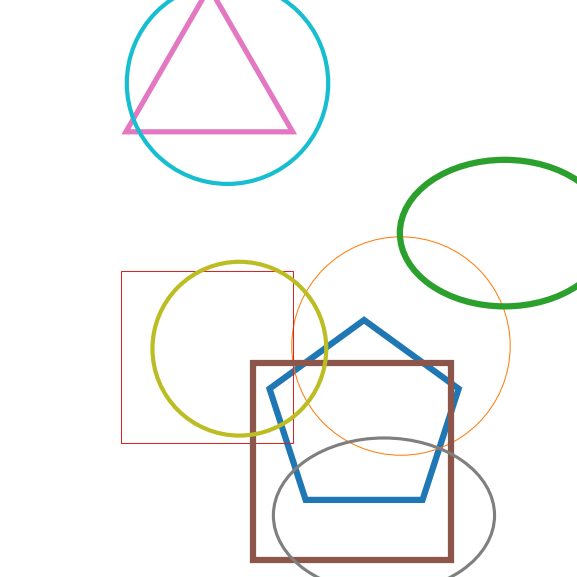[{"shape": "pentagon", "thickness": 3, "radius": 0.86, "center": [0.63, 0.273]}, {"shape": "circle", "thickness": 0.5, "radius": 0.95, "center": [0.694, 0.4]}, {"shape": "oval", "thickness": 3, "radius": 0.91, "center": [0.874, 0.595]}, {"shape": "square", "thickness": 0.5, "radius": 0.75, "center": [0.359, 0.38]}, {"shape": "square", "thickness": 3, "radius": 0.85, "center": [0.61, 0.2]}, {"shape": "triangle", "thickness": 2.5, "radius": 0.83, "center": [0.362, 0.854]}, {"shape": "oval", "thickness": 1.5, "radius": 0.96, "center": [0.665, 0.107]}, {"shape": "circle", "thickness": 2, "radius": 0.75, "center": [0.414, 0.395]}, {"shape": "circle", "thickness": 2, "radius": 0.87, "center": [0.394, 0.855]}]